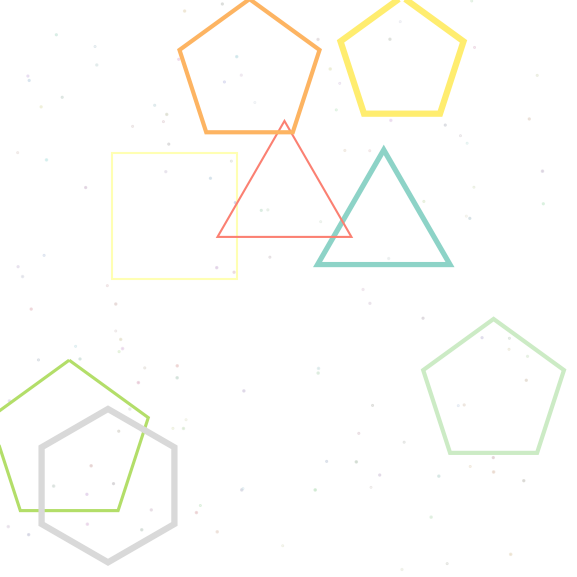[{"shape": "triangle", "thickness": 2.5, "radius": 0.66, "center": [0.665, 0.607]}, {"shape": "square", "thickness": 1, "radius": 0.54, "center": [0.303, 0.625]}, {"shape": "triangle", "thickness": 1, "radius": 0.67, "center": [0.493, 0.656]}, {"shape": "pentagon", "thickness": 2, "radius": 0.64, "center": [0.432, 0.873]}, {"shape": "pentagon", "thickness": 1.5, "radius": 0.72, "center": [0.12, 0.231]}, {"shape": "hexagon", "thickness": 3, "radius": 0.66, "center": [0.187, 0.158]}, {"shape": "pentagon", "thickness": 2, "radius": 0.64, "center": [0.855, 0.319]}, {"shape": "pentagon", "thickness": 3, "radius": 0.56, "center": [0.696, 0.893]}]